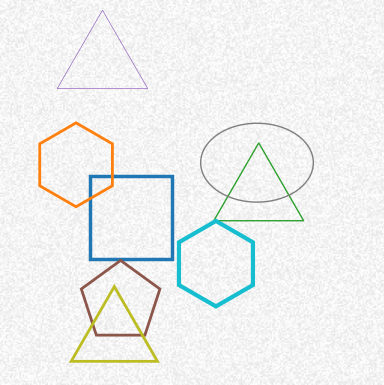[{"shape": "square", "thickness": 2.5, "radius": 0.54, "center": [0.341, 0.435]}, {"shape": "hexagon", "thickness": 2, "radius": 0.54, "center": [0.198, 0.572]}, {"shape": "triangle", "thickness": 1, "radius": 0.67, "center": [0.672, 0.494]}, {"shape": "triangle", "thickness": 0.5, "radius": 0.68, "center": [0.266, 0.838]}, {"shape": "pentagon", "thickness": 2, "radius": 0.54, "center": [0.313, 0.216]}, {"shape": "oval", "thickness": 1, "radius": 0.73, "center": [0.668, 0.577]}, {"shape": "triangle", "thickness": 2, "radius": 0.65, "center": [0.297, 0.126]}, {"shape": "hexagon", "thickness": 3, "radius": 0.55, "center": [0.561, 0.315]}]